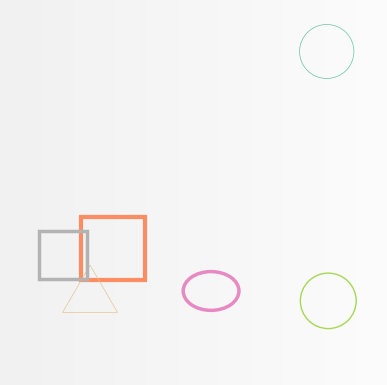[{"shape": "circle", "thickness": 0.5, "radius": 0.35, "center": [0.843, 0.866]}, {"shape": "square", "thickness": 3, "radius": 0.41, "center": [0.292, 0.355]}, {"shape": "oval", "thickness": 2.5, "radius": 0.36, "center": [0.545, 0.244]}, {"shape": "circle", "thickness": 1, "radius": 0.36, "center": [0.847, 0.219]}, {"shape": "triangle", "thickness": 0.5, "radius": 0.41, "center": [0.232, 0.23]}, {"shape": "square", "thickness": 2.5, "radius": 0.31, "center": [0.163, 0.337]}]